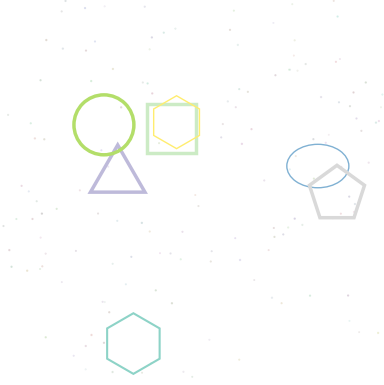[{"shape": "hexagon", "thickness": 1.5, "radius": 0.39, "center": [0.346, 0.108]}, {"shape": "triangle", "thickness": 2.5, "radius": 0.41, "center": [0.306, 0.542]}, {"shape": "oval", "thickness": 1, "radius": 0.4, "center": [0.826, 0.569]}, {"shape": "circle", "thickness": 2.5, "radius": 0.39, "center": [0.27, 0.676]}, {"shape": "pentagon", "thickness": 2.5, "radius": 0.38, "center": [0.875, 0.495]}, {"shape": "square", "thickness": 2.5, "radius": 0.32, "center": [0.446, 0.666]}, {"shape": "hexagon", "thickness": 1, "radius": 0.34, "center": [0.459, 0.683]}]